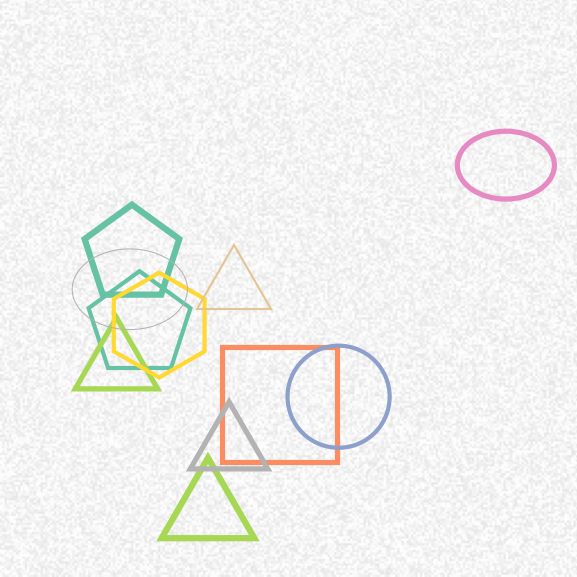[{"shape": "pentagon", "thickness": 3, "radius": 0.43, "center": [0.228, 0.559]}, {"shape": "pentagon", "thickness": 2, "radius": 0.46, "center": [0.242, 0.437]}, {"shape": "square", "thickness": 2.5, "radius": 0.5, "center": [0.484, 0.299]}, {"shape": "circle", "thickness": 2, "radius": 0.44, "center": [0.586, 0.312]}, {"shape": "oval", "thickness": 2.5, "radius": 0.42, "center": [0.876, 0.713]}, {"shape": "triangle", "thickness": 3, "radius": 0.46, "center": [0.36, 0.114]}, {"shape": "triangle", "thickness": 2.5, "radius": 0.41, "center": [0.202, 0.367]}, {"shape": "hexagon", "thickness": 2, "radius": 0.45, "center": [0.276, 0.436]}, {"shape": "triangle", "thickness": 1, "radius": 0.37, "center": [0.405, 0.501]}, {"shape": "oval", "thickness": 0.5, "radius": 0.5, "center": [0.225, 0.498]}, {"shape": "triangle", "thickness": 2.5, "radius": 0.39, "center": [0.397, 0.226]}]